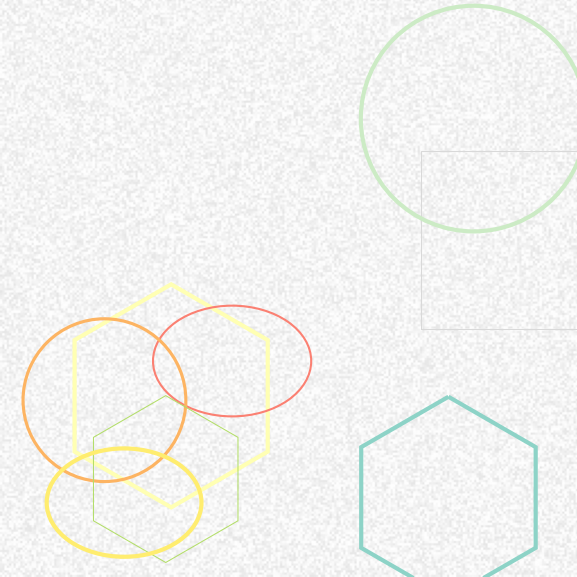[{"shape": "hexagon", "thickness": 2, "radius": 0.87, "center": [0.777, 0.138]}, {"shape": "hexagon", "thickness": 2, "radius": 0.97, "center": [0.296, 0.314]}, {"shape": "oval", "thickness": 1, "radius": 0.68, "center": [0.402, 0.374]}, {"shape": "circle", "thickness": 1.5, "radius": 0.7, "center": [0.181, 0.306]}, {"shape": "hexagon", "thickness": 0.5, "radius": 0.72, "center": [0.287, 0.17]}, {"shape": "square", "thickness": 0.5, "radius": 0.77, "center": [0.882, 0.584]}, {"shape": "circle", "thickness": 2, "radius": 0.98, "center": [0.82, 0.794]}, {"shape": "oval", "thickness": 2, "radius": 0.67, "center": [0.215, 0.129]}]